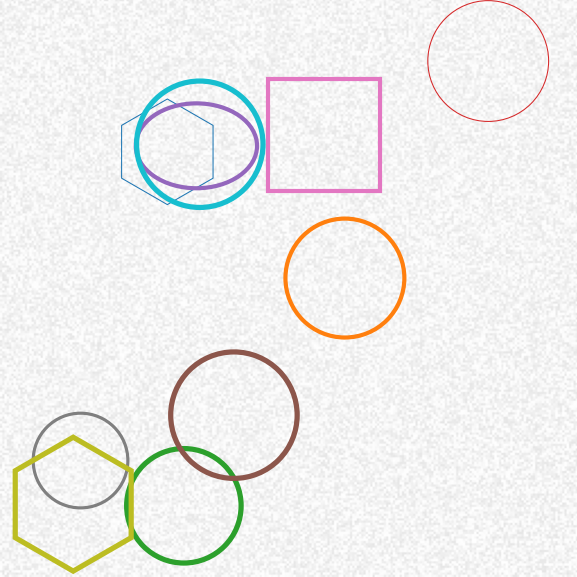[{"shape": "hexagon", "thickness": 0.5, "radius": 0.46, "center": [0.29, 0.736]}, {"shape": "circle", "thickness": 2, "radius": 0.51, "center": [0.597, 0.518]}, {"shape": "circle", "thickness": 2.5, "radius": 0.5, "center": [0.318, 0.123]}, {"shape": "circle", "thickness": 0.5, "radius": 0.52, "center": [0.845, 0.893]}, {"shape": "oval", "thickness": 2, "radius": 0.52, "center": [0.34, 0.747]}, {"shape": "circle", "thickness": 2.5, "radius": 0.55, "center": [0.405, 0.28]}, {"shape": "square", "thickness": 2, "radius": 0.49, "center": [0.562, 0.765]}, {"shape": "circle", "thickness": 1.5, "radius": 0.41, "center": [0.139, 0.202]}, {"shape": "hexagon", "thickness": 2.5, "radius": 0.58, "center": [0.127, 0.126]}, {"shape": "circle", "thickness": 2.5, "radius": 0.55, "center": [0.346, 0.749]}]